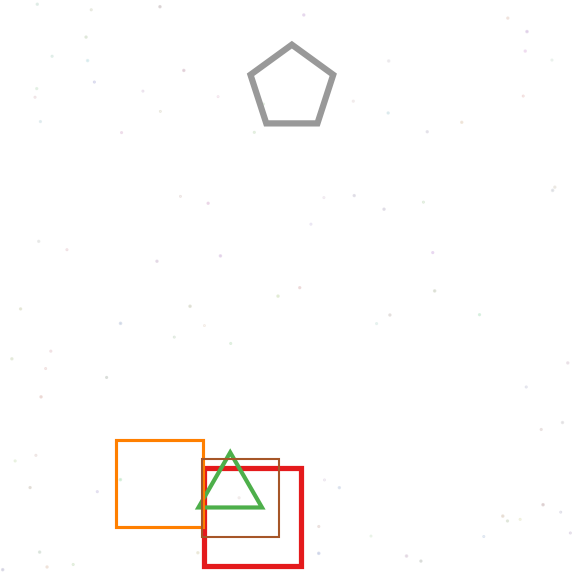[{"shape": "square", "thickness": 2.5, "radius": 0.42, "center": [0.437, 0.104]}, {"shape": "triangle", "thickness": 2, "radius": 0.32, "center": [0.399, 0.152]}, {"shape": "square", "thickness": 1.5, "radius": 0.38, "center": [0.276, 0.162]}, {"shape": "square", "thickness": 1, "radius": 0.33, "center": [0.416, 0.137]}, {"shape": "pentagon", "thickness": 3, "radius": 0.38, "center": [0.505, 0.846]}]